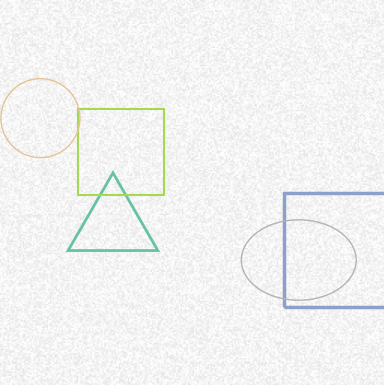[{"shape": "triangle", "thickness": 2, "radius": 0.67, "center": [0.293, 0.417]}, {"shape": "square", "thickness": 2.5, "radius": 0.74, "center": [0.886, 0.35]}, {"shape": "square", "thickness": 1.5, "radius": 0.56, "center": [0.315, 0.604]}, {"shape": "circle", "thickness": 1, "radius": 0.51, "center": [0.105, 0.693]}, {"shape": "oval", "thickness": 1, "radius": 0.75, "center": [0.776, 0.325]}]